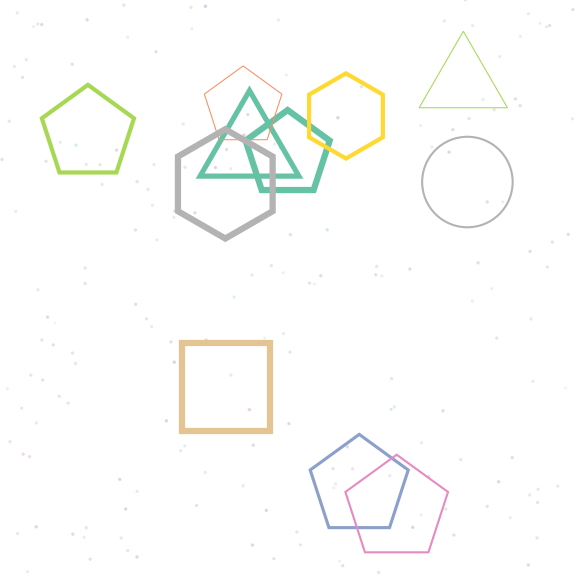[{"shape": "pentagon", "thickness": 3, "radius": 0.38, "center": [0.498, 0.732]}, {"shape": "triangle", "thickness": 2.5, "radius": 0.49, "center": [0.432, 0.744]}, {"shape": "pentagon", "thickness": 0.5, "radius": 0.35, "center": [0.421, 0.814]}, {"shape": "pentagon", "thickness": 1.5, "radius": 0.45, "center": [0.622, 0.158]}, {"shape": "pentagon", "thickness": 1, "radius": 0.47, "center": [0.687, 0.118]}, {"shape": "pentagon", "thickness": 2, "radius": 0.42, "center": [0.152, 0.768]}, {"shape": "triangle", "thickness": 0.5, "radius": 0.44, "center": [0.802, 0.857]}, {"shape": "hexagon", "thickness": 2, "radius": 0.37, "center": [0.599, 0.798]}, {"shape": "square", "thickness": 3, "radius": 0.38, "center": [0.391, 0.33]}, {"shape": "circle", "thickness": 1, "radius": 0.39, "center": [0.809, 0.684]}, {"shape": "hexagon", "thickness": 3, "radius": 0.47, "center": [0.39, 0.681]}]